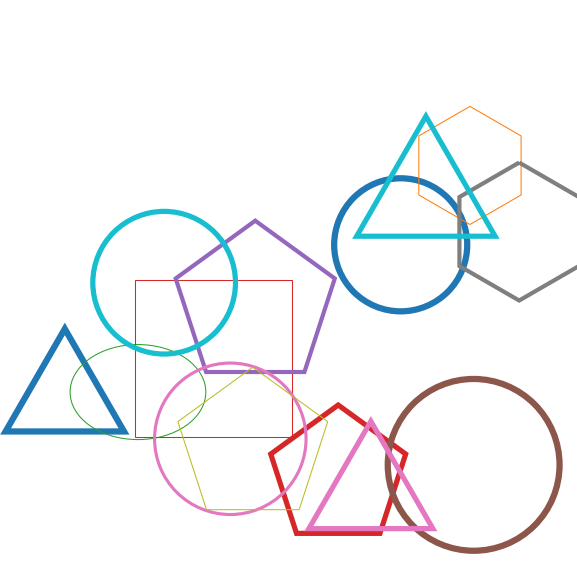[{"shape": "triangle", "thickness": 3, "radius": 0.59, "center": [0.112, 0.311]}, {"shape": "circle", "thickness": 3, "radius": 0.58, "center": [0.694, 0.575]}, {"shape": "hexagon", "thickness": 0.5, "radius": 0.51, "center": [0.814, 0.713]}, {"shape": "oval", "thickness": 0.5, "radius": 0.59, "center": [0.239, 0.32]}, {"shape": "square", "thickness": 0.5, "radius": 0.68, "center": [0.37, 0.379]}, {"shape": "pentagon", "thickness": 2.5, "radius": 0.61, "center": [0.586, 0.175]}, {"shape": "pentagon", "thickness": 2, "radius": 0.72, "center": [0.442, 0.472]}, {"shape": "circle", "thickness": 3, "radius": 0.74, "center": [0.82, 0.194]}, {"shape": "circle", "thickness": 1.5, "radius": 0.66, "center": [0.399, 0.239]}, {"shape": "triangle", "thickness": 2.5, "radius": 0.62, "center": [0.642, 0.146]}, {"shape": "hexagon", "thickness": 2, "radius": 0.6, "center": [0.899, 0.598]}, {"shape": "pentagon", "thickness": 0.5, "radius": 0.68, "center": [0.438, 0.227]}, {"shape": "triangle", "thickness": 2.5, "radius": 0.69, "center": [0.737, 0.659]}, {"shape": "circle", "thickness": 2.5, "radius": 0.62, "center": [0.284, 0.51]}]